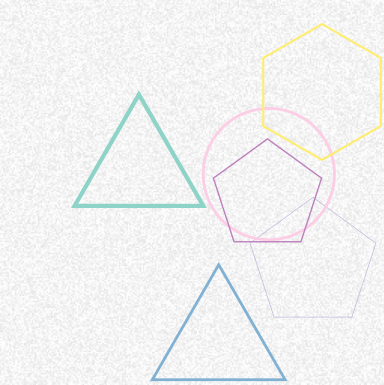[{"shape": "triangle", "thickness": 3, "radius": 0.96, "center": [0.361, 0.562]}, {"shape": "pentagon", "thickness": 0.5, "radius": 0.86, "center": [0.813, 0.315]}, {"shape": "triangle", "thickness": 2, "radius": 1.0, "center": [0.568, 0.113]}, {"shape": "circle", "thickness": 2, "radius": 0.85, "center": [0.698, 0.548]}, {"shape": "pentagon", "thickness": 1, "radius": 0.74, "center": [0.695, 0.492]}, {"shape": "hexagon", "thickness": 1.5, "radius": 0.88, "center": [0.837, 0.761]}]